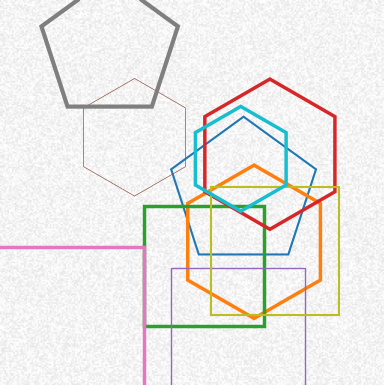[{"shape": "pentagon", "thickness": 1.5, "radius": 0.99, "center": [0.633, 0.499]}, {"shape": "hexagon", "thickness": 2.5, "radius": 0.99, "center": [0.66, 0.372]}, {"shape": "square", "thickness": 2.5, "radius": 0.78, "center": [0.53, 0.309]}, {"shape": "hexagon", "thickness": 2.5, "radius": 0.98, "center": [0.701, 0.6]}, {"shape": "square", "thickness": 1, "radius": 0.87, "center": [0.617, 0.129]}, {"shape": "hexagon", "thickness": 0.5, "radius": 0.76, "center": [0.349, 0.643]}, {"shape": "square", "thickness": 2.5, "radius": 0.96, "center": [0.182, 0.167]}, {"shape": "pentagon", "thickness": 3, "radius": 0.93, "center": [0.285, 0.874]}, {"shape": "square", "thickness": 1.5, "radius": 0.83, "center": [0.715, 0.349]}, {"shape": "hexagon", "thickness": 2.5, "radius": 0.68, "center": [0.625, 0.587]}]